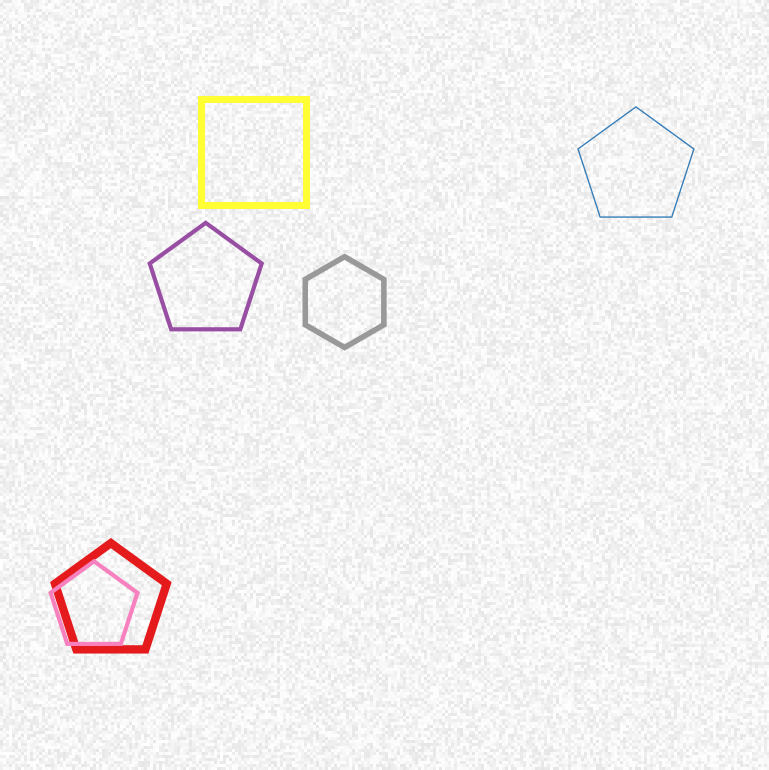[{"shape": "pentagon", "thickness": 3, "radius": 0.38, "center": [0.144, 0.218]}, {"shape": "pentagon", "thickness": 0.5, "radius": 0.4, "center": [0.826, 0.782]}, {"shape": "pentagon", "thickness": 1.5, "radius": 0.38, "center": [0.267, 0.634]}, {"shape": "square", "thickness": 2.5, "radius": 0.34, "center": [0.329, 0.802]}, {"shape": "pentagon", "thickness": 1.5, "radius": 0.3, "center": [0.122, 0.212]}, {"shape": "hexagon", "thickness": 2, "radius": 0.29, "center": [0.447, 0.608]}]